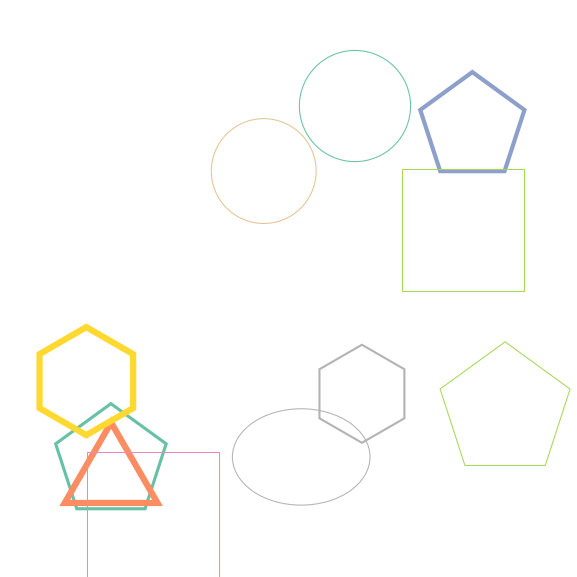[{"shape": "circle", "thickness": 0.5, "radius": 0.48, "center": [0.615, 0.816]}, {"shape": "pentagon", "thickness": 1.5, "radius": 0.5, "center": [0.192, 0.2]}, {"shape": "triangle", "thickness": 3, "radius": 0.46, "center": [0.192, 0.175]}, {"shape": "pentagon", "thickness": 2, "radius": 0.47, "center": [0.818, 0.779]}, {"shape": "square", "thickness": 0.5, "radius": 0.57, "center": [0.265, 0.103]}, {"shape": "square", "thickness": 0.5, "radius": 0.53, "center": [0.802, 0.6]}, {"shape": "pentagon", "thickness": 0.5, "radius": 0.59, "center": [0.875, 0.289]}, {"shape": "hexagon", "thickness": 3, "radius": 0.47, "center": [0.149, 0.339]}, {"shape": "circle", "thickness": 0.5, "radius": 0.45, "center": [0.457, 0.703]}, {"shape": "oval", "thickness": 0.5, "radius": 0.6, "center": [0.522, 0.208]}, {"shape": "hexagon", "thickness": 1, "radius": 0.42, "center": [0.627, 0.317]}]